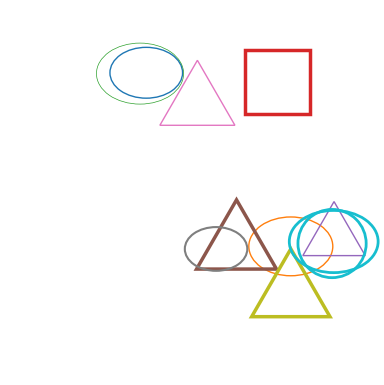[{"shape": "oval", "thickness": 1, "radius": 0.47, "center": [0.38, 0.811]}, {"shape": "oval", "thickness": 1, "radius": 0.55, "center": [0.755, 0.36]}, {"shape": "oval", "thickness": 0.5, "radius": 0.57, "center": [0.364, 0.809]}, {"shape": "square", "thickness": 2.5, "radius": 0.42, "center": [0.721, 0.787]}, {"shape": "triangle", "thickness": 1, "radius": 0.47, "center": [0.868, 0.383]}, {"shape": "triangle", "thickness": 2.5, "radius": 0.6, "center": [0.614, 0.361]}, {"shape": "triangle", "thickness": 1, "radius": 0.56, "center": [0.513, 0.731]}, {"shape": "oval", "thickness": 1.5, "radius": 0.41, "center": [0.561, 0.353]}, {"shape": "triangle", "thickness": 2.5, "radius": 0.59, "center": [0.755, 0.236]}, {"shape": "oval", "thickness": 2, "radius": 0.58, "center": [0.867, 0.373]}, {"shape": "circle", "thickness": 2, "radius": 0.44, "center": [0.863, 0.367]}]